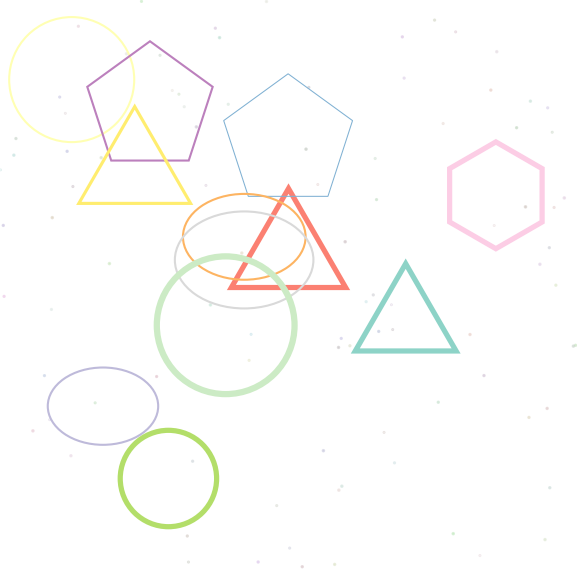[{"shape": "triangle", "thickness": 2.5, "radius": 0.5, "center": [0.702, 0.442]}, {"shape": "circle", "thickness": 1, "radius": 0.54, "center": [0.124, 0.861]}, {"shape": "oval", "thickness": 1, "radius": 0.48, "center": [0.178, 0.296]}, {"shape": "triangle", "thickness": 2.5, "radius": 0.57, "center": [0.5, 0.558]}, {"shape": "pentagon", "thickness": 0.5, "radius": 0.59, "center": [0.499, 0.754]}, {"shape": "oval", "thickness": 1, "radius": 0.53, "center": [0.423, 0.589]}, {"shape": "circle", "thickness": 2.5, "radius": 0.42, "center": [0.292, 0.171]}, {"shape": "hexagon", "thickness": 2.5, "radius": 0.46, "center": [0.859, 0.661]}, {"shape": "oval", "thickness": 1, "radius": 0.6, "center": [0.423, 0.549]}, {"shape": "pentagon", "thickness": 1, "radius": 0.57, "center": [0.26, 0.813]}, {"shape": "circle", "thickness": 3, "radius": 0.6, "center": [0.391, 0.436]}, {"shape": "triangle", "thickness": 1.5, "radius": 0.56, "center": [0.233, 0.703]}]